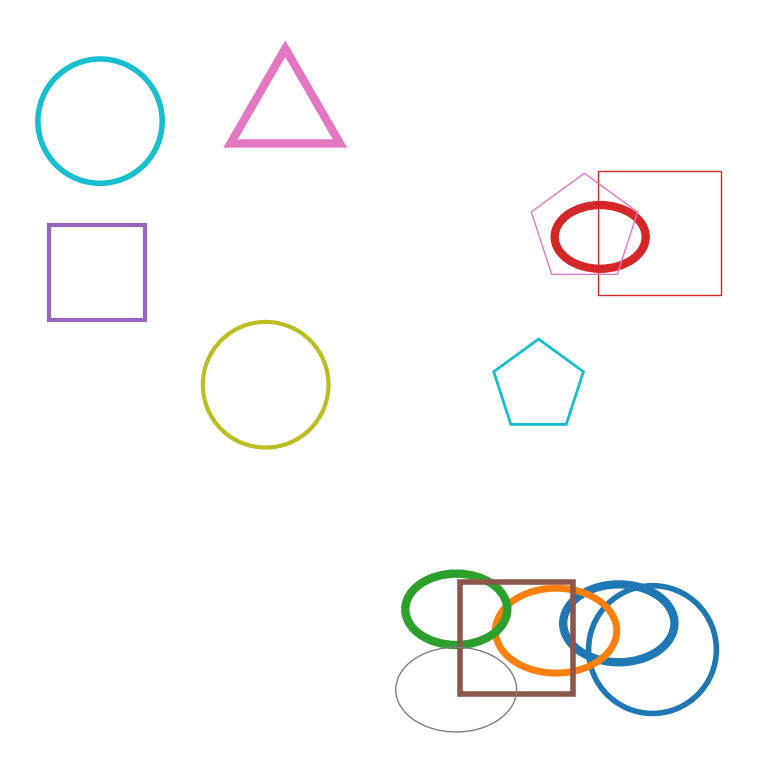[{"shape": "circle", "thickness": 2, "radius": 0.41, "center": [0.847, 0.156]}, {"shape": "oval", "thickness": 3, "radius": 0.36, "center": [0.804, 0.191]}, {"shape": "oval", "thickness": 2.5, "radius": 0.39, "center": [0.722, 0.181]}, {"shape": "oval", "thickness": 3, "radius": 0.33, "center": [0.593, 0.209]}, {"shape": "oval", "thickness": 3, "radius": 0.3, "center": [0.779, 0.692]}, {"shape": "square", "thickness": 0.5, "radius": 0.4, "center": [0.856, 0.697]}, {"shape": "square", "thickness": 1.5, "radius": 0.31, "center": [0.126, 0.646]}, {"shape": "square", "thickness": 2, "radius": 0.36, "center": [0.671, 0.172]}, {"shape": "pentagon", "thickness": 0.5, "radius": 0.36, "center": [0.759, 0.702]}, {"shape": "triangle", "thickness": 3, "radius": 0.41, "center": [0.37, 0.855]}, {"shape": "oval", "thickness": 0.5, "radius": 0.39, "center": [0.592, 0.104]}, {"shape": "circle", "thickness": 1.5, "radius": 0.41, "center": [0.345, 0.5]}, {"shape": "pentagon", "thickness": 1, "radius": 0.31, "center": [0.699, 0.498]}, {"shape": "circle", "thickness": 2, "radius": 0.4, "center": [0.13, 0.843]}]